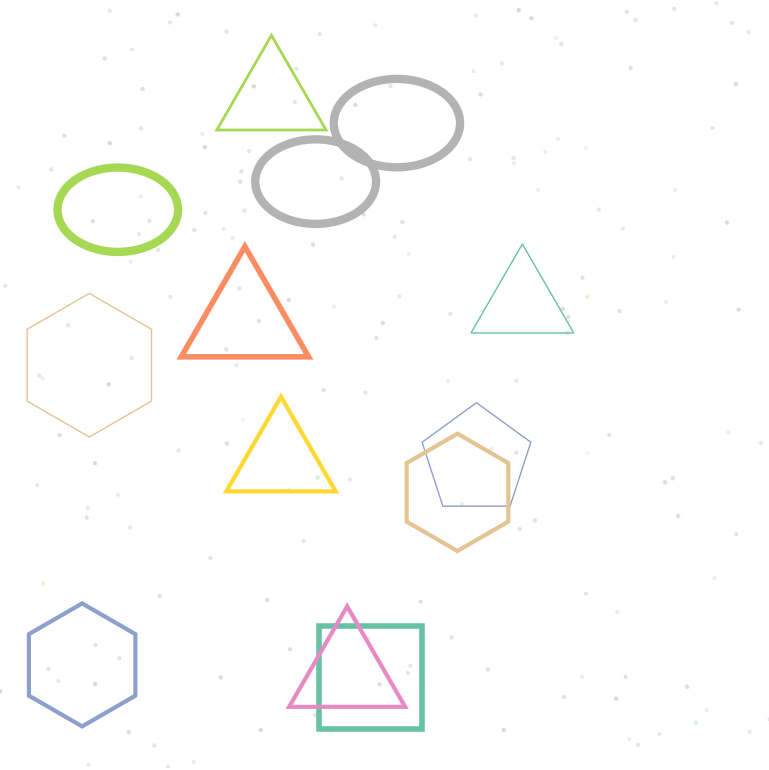[{"shape": "triangle", "thickness": 0.5, "radius": 0.39, "center": [0.678, 0.606]}, {"shape": "square", "thickness": 2, "radius": 0.34, "center": [0.481, 0.12]}, {"shape": "triangle", "thickness": 2, "radius": 0.48, "center": [0.318, 0.584]}, {"shape": "hexagon", "thickness": 1.5, "radius": 0.4, "center": [0.107, 0.136]}, {"shape": "pentagon", "thickness": 0.5, "radius": 0.37, "center": [0.619, 0.403]}, {"shape": "triangle", "thickness": 1.5, "radius": 0.43, "center": [0.451, 0.126]}, {"shape": "triangle", "thickness": 1, "radius": 0.41, "center": [0.353, 0.872]}, {"shape": "oval", "thickness": 3, "radius": 0.39, "center": [0.153, 0.728]}, {"shape": "triangle", "thickness": 1.5, "radius": 0.41, "center": [0.365, 0.403]}, {"shape": "hexagon", "thickness": 0.5, "radius": 0.47, "center": [0.116, 0.526]}, {"shape": "hexagon", "thickness": 1.5, "radius": 0.38, "center": [0.594, 0.361]}, {"shape": "oval", "thickness": 3, "radius": 0.41, "center": [0.515, 0.84]}, {"shape": "oval", "thickness": 3, "radius": 0.39, "center": [0.41, 0.764]}]